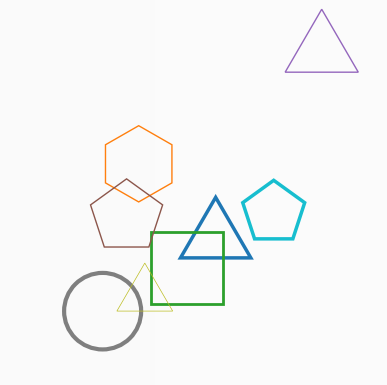[{"shape": "triangle", "thickness": 2.5, "radius": 0.52, "center": [0.557, 0.383]}, {"shape": "hexagon", "thickness": 1, "radius": 0.5, "center": [0.358, 0.574]}, {"shape": "square", "thickness": 2, "radius": 0.46, "center": [0.482, 0.303]}, {"shape": "triangle", "thickness": 1, "radius": 0.54, "center": [0.83, 0.867]}, {"shape": "pentagon", "thickness": 1, "radius": 0.49, "center": [0.327, 0.438]}, {"shape": "circle", "thickness": 3, "radius": 0.5, "center": [0.265, 0.192]}, {"shape": "triangle", "thickness": 0.5, "radius": 0.42, "center": [0.374, 0.234]}, {"shape": "pentagon", "thickness": 2.5, "radius": 0.42, "center": [0.706, 0.448]}]